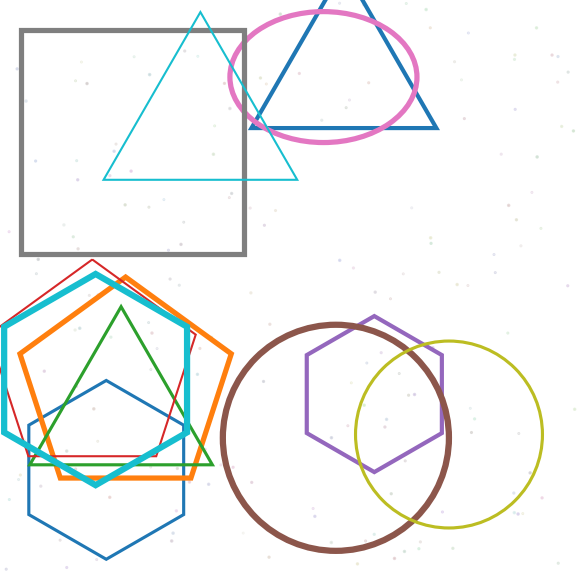[{"shape": "triangle", "thickness": 2, "radius": 0.92, "center": [0.596, 0.87]}, {"shape": "hexagon", "thickness": 1.5, "radius": 0.77, "center": [0.184, 0.186]}, {"shape": "pentagon", "thickness": 2.5, "radius": 0.96, "center": [0.218, 0.327]}, {"shape": "triangle", "thickness": 1.5, "radius": 0.91, "center": [0.21, 0.286]}, {"shape": "pentagon", "thickness": 1, "radius": 0.94, "center": [0.16, 0.361]}, {"shape": "hexagon", "thickness": 2, "radius": 0.68, "center": [0.648, 0.317]}, {"shape": "circle", "thickness": 3, "radius": 0.98, "center": [0.582, 0.241]}, {"shape": "oval", "thickness": 2.5, "radius": 0.81, "center": [0.56, 0.866]}, {"shape": "square", "thickness": 2.5, "radius": 0.97, "center": [0.229, 0.753]}, {"shape": "circle", "thickness": 1.5, "radius": 0.81, "center": [0.777, 0.247]}, {"shape": "hexagon", "thickness": 3, "radius": 0.91, "center": [0.166, 0.342]}, {"shape": "triangle", "thickness": 1, "radius": 0.97, "center": [0.347, 0.785]}]